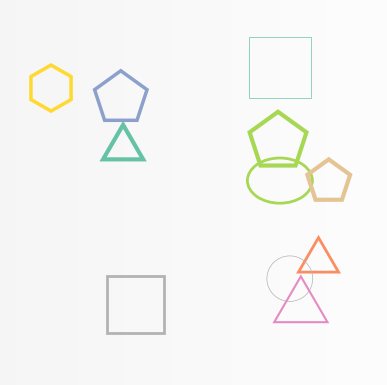[{"shape": "square", "thickness": 0.5, "radius": 0.4, "center": [0.721, 0.824]}, {"shape": "triangle", "thickness": 3, "radius": 0.3, "center": [0.318, 0.616]}, {"shape": "triangle", "thickness": 2, "radius": 0.3, "center": [0.822, 0.323]}, {"shape": "pentagon", "thickness": 2.5, "radius": 0.36, "center": [0.312, 0.745]}, {"shape": "triangle", "thickness": 1.5, "radius": 0.4, "center": [0.776, 0.203]}, {"shape": "oval", "thickness": 2, "radius": 0.42, "center": [0.722, 0.531]}, {"shape": "pentagon", "thickness": 3, "radius": 0.39, "center": [0.718, 0.632]}, {"shape": "hexagon", "thickness": 2.5, "radius": 0.3, "center": [0.132, 0.771]}, {"shape": "pentagon", "thickness": 3, "radius": 0.29, "center": [0.848, 0.528]}, {"shape": "square", "thickness": 2, "radius": 0.37, "center": [0.351, 0.208]}, {"shape": "circle", "thickness": 0.5, "radius": 0.3, "center": [0.748, 0.276]}]